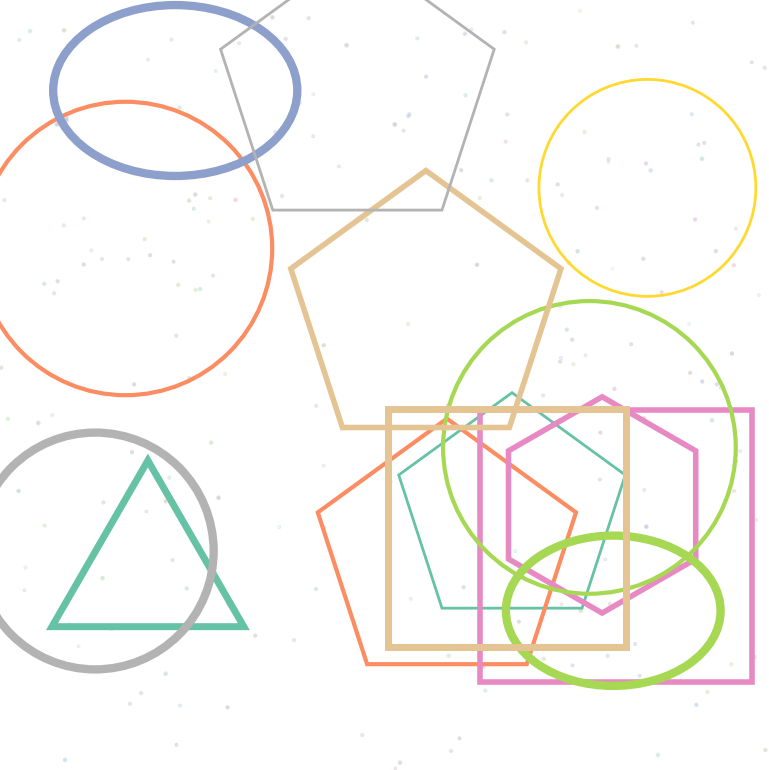[{"shape": "triangle", "thickness": 2.5, "radius": 0.72, "center": [0.192, 0.258]}, {"shape": "pentagon", "thickness": 1, "radius": 0.77, "center": [0.665, 0.335]}, {"shape": "circle", "thickness": 1.5, "radius": 0.95, "center": [0.163, 0.677]}, {"shape": "pentagon", "thickness": 1.5, "radius": 0.88, "center": [0.58, 0.28]}, {"shape": "oval", "thickness": 3, "radius": 0.79, "center": [0.228, 0.882]}, {"shape": "square", "thickness": 2, "radius": 0.88, "center": [0.8, 0.291]}, {"shape": "hexagon", "thickness": 2, "radius": 0.7, "center": [0.782, 0.344]}, {"shape": "oval", "thickness": 3, "radius": 0.7, "center": [0.796, 0.207]}, {"shape": "circle", "thickness": 1.5, "radius": 0.95, "center": [0.765, 0.419]}, {"shape": "circle", "thickness": 1, "radius": 0.7, "center": [0.841, 0.756]}, {"shape": "square", "thickness": 2.5, "radius": 0.77, "center": [0.659, 0.314]}, {"shape": "pentagon", "thickness": 2, "radius": 0.92, "center": [0.553, 0.594]}, {"shape": "pentagon", "thickness": 1, "radius": 0.93, "center": [0.464, 0.878]}, {"shape": "circle", "thickness": 3, "radius": 0.77, "center": [0.124, 0.284]}]